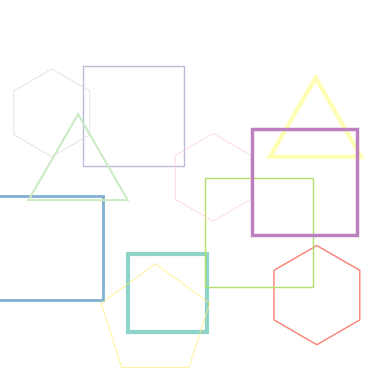[{"shape": "square", "thickness": 3, "radius": 0.51, "center": [0.435, 0.239]}, {"shape": "triangle", "thickness": 3, "radius": 0.68, "center": [0.82, 0.661]}, {"shape": "square", "thickness": 1, "radius": 0.65, "center": [0.347, 0.699]}, {"shape": "hexagon", "thickness": 1, "radius": 0.64, "center": [0.823, 0.233]}, {"shape": "square", "thickness": 2, "radius": 0.68, "center": [0.133, 0.356]}, {"shape": "square", "thickness": 1, "radius": 0.7, "center": [0.673, 0.396]}, {"shape": "hexagon", "thickness": 0.5, "radius": 0.57, "center": [0.554, 0.539]}, {"shape": "hexagon", "thickness": 0.5, "radius": 0.57, "center": [0.135, 0.707]}, {"shape": "square", "thickness": 2.5, "radius": 0.68, "center": [0.791, 0.527]}, {"shape": "triangle", "thickness": 1.5, "radius": 0.74, "center": [0.203, 0.555]}, {"shape": "pentagon", "thickness": 0.5, "radius": 0.74, "center": [0.404, 0.166]}]